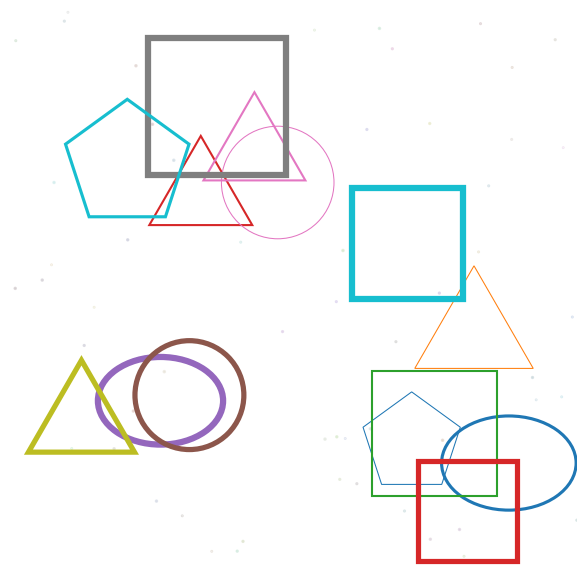[{"shape": "oval", "thickness": 1.5, "radius": 0.58, "center": [0.881, 0.197]}, {"shape": "pentagon", "thickness": 0.5, "radius": 0.44, "center": [0.713, 0.232]}, {"shape": "triangle", "thickness": 0.5, "radius": 0.59, "center": [0.821, 0.42]}, {"shape": "square", "thickness": 1, "radius": 0.54, "center": [0.753, 0.249]}, {"shape": "square", "thickness": 2.5, "radius": 0.43, "center": [0.809, 0.114]}, {"shape": "triangle", "thickness": 1, "radius": 0.51, "center": [0.348, 0.661]}, {"shape": "oval", "thickness": 3, "radius": 0.54, "center": [0.278, 0.305]}, {"shape": "circle", "thickness": 2.5, "radius": 0.47, "center": [0.328, 0.315]}, {"shape": "circle", "thickness": 0.5, "radius": 0.49, "center": [0.481, 0.683]}, {"shape": "triangle", "thickness": 1, "radius": 0.51, "center": [0.441, 0.738]}, {"shape": "square", "thickness": 3, "radius": 0.59, "center": [0.376, 0.814]}, {"shape": "triangle", "thickness": 2.5, "radius": 0.53, "center": [0.141, 0.269]}, {"shape": "pentagon", "thickness": 1.5, "radius": 0.56, "center": [0.22, 0.715]}, {"shape": "square", "thickness": 3, "radius": 0.48, "center": [0.706, 0.578]}]